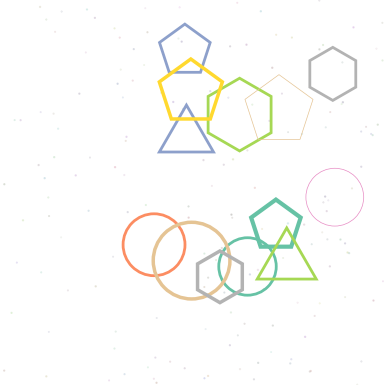[{"shape": "circle", "thickness": 2, "radius": 0.37, "center": [0.643, 0.308]}, {"shape": "pentagon", "thickness": 3, "radius": 0.34, "center": [0.717, 0.414]}, {"shape": "circle", "thickness": 2, "radius": 0.4, "center": [0.4, 0.364]}, {"shape": "pentagon", "thickness": 2, "radius": 0.35, "center": [0.48, 0.868]}, {"shape": "triangle", "thickness": 2, "radius": 0.41, "center": [0.484, 0.646]}, {"shape": "circle", "thickness": 0.5, "radius": 0.38, "center": [0.87, 0.488]}, {"shape": "hexagon", "thickness": 2, "radius": 0.47, "center": [0.622, 0.702]}, {"shape": "triangle", "thickness": 2, "radius": 0.44, "center": [0.745, 0.319]}, {"shape": "pentagon", "thickness": 2.5, "radius": 0.43, "center": [0.496, 0.761]}, {"shape": "circle", "thickness": 2.5, "radius": 0.5, "center": [0.498, 0.323]}, {"shape": "pentagon", "thickness": 0.5, "radius": 0.46, "center": [0.725, 0.713]}, {"shape": "hexagon", "thickness": 2.5, "radius": 0.34, "center": [0.571, 0.281]}, {"shape": "hexagon", "thickness": 2, "radius": 0.34, "center": [0.864, 0.808]}]